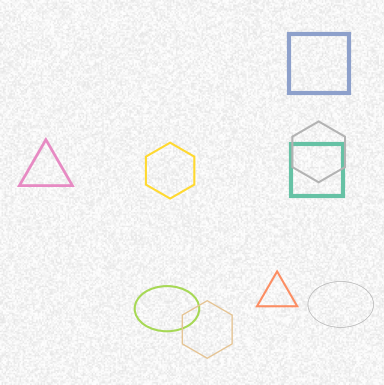[{"shape": "square", "thickness": 3, "radius": 0.34, "center": [0.823, 0.559]}, {"shape": "triangle", "thickness": 1.5, "radius": 0.3, "center": [0.72, 0.235]}, {"shape": "square", "thickness": 3, "radius": 0.38, "center": [0.828, 0.836]}, {"shape": "triangle", "thickness": 2, "radius": 0.4, "center": [0.119, 0.558]}, {"shape": "oval", "thickness": 1.5, "radius": 0.42, "center": [0.434, 0.198]}, {"shape": "hexagon", "thickness": 1.5, "radius": 0.36, "center": [0.442, 0.557]}, {"shape": "hexagon", "thickness": 1, "radius": 0.37, "center": [0.538, 0.144]}, {"shape": "oval", "thickness": 0.5, "radius": 0.43, "center": [0.885, 0.209]}, {"shape": "hexagon", "thickness": 1.5, "radius": 0.39, "center": [0.828, 0.606]}]